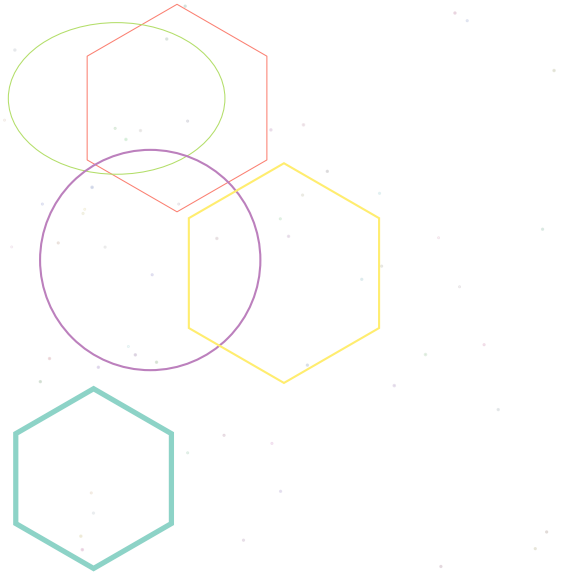[{"shape": "hexagon", "thickness": 2.5, "radius": 0.78, "center": [0.162, 0.17]}, {"shape": "hexagon", "thickness": 0.5, "radius": 0.9, "center": [0.307, 0.812]}, {"shape": "oval", "thickness": 0.5, "radius": 0.94, "center": [0.202, 0.829]}, {"shape": "circle", "thickness": 1, "radius": 0.95, "center": [0.26, 0.549]}, {"shape": "hexagon", "thickness": 1, "radius": 0.95, "center": [0.492, 0.526]}]